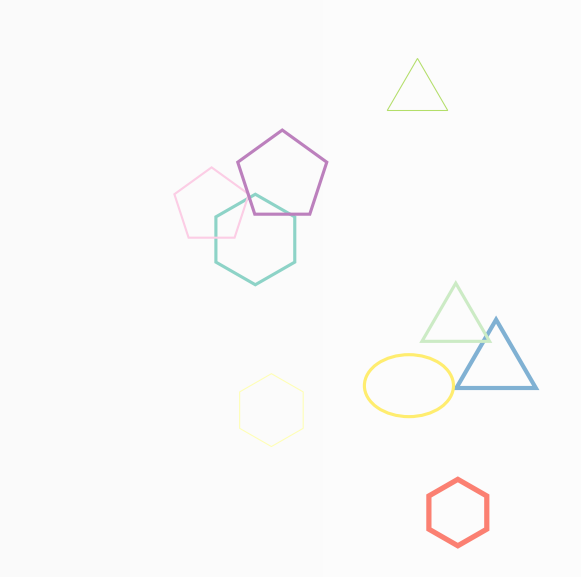[{"shape": "hexagon", "thickness": 1.5, "radius": 0.39, "center": [0.439, 0.584]}, {"shape": "hexagon", "thickness": 0.5, "radius": 0.32, "center": [0.467, 0.289]}, {"shape": "hexagon", "thickness": 2.5, "radius": 0.29, "center": [0.788, 0.112]}, {"shape": "triangle", "thickness": 2, "radius": 0.39, "center": [0.853, 0.367]}, {"shape": "triangle", "thickness": 0.5, "radius": 0.3, "center": [0.718, 0.838]}, {"shape": "pentagon", "thickness": 1, "radius": 0.34, "center": [0.364, 0.642]}, {"shape": "pentagon", "thickness": 1.5, "radius": 0.4, "center": [0.486, 0.693]}, {"shape": "triangle", "thickness": 1.5, "radius": 0.34, "center": [0.784, 0.442]}, {"shape": "oval", "thickness": 1.5, "radius": 0.38, "center": [0.704, 0.331]}]